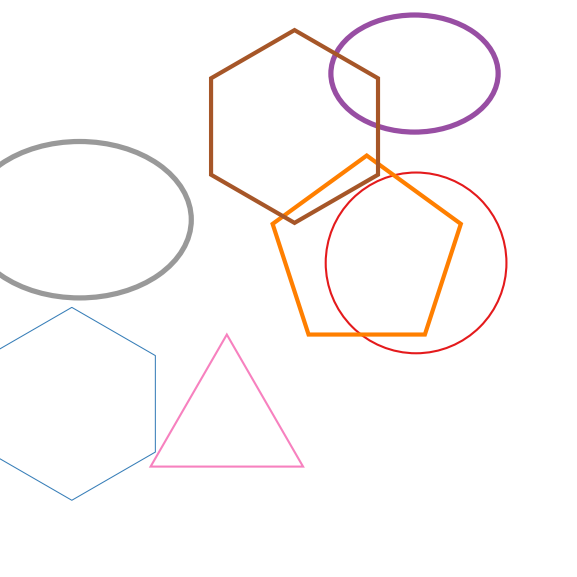[{"shape": "circle", "thickness": 1, "radius": 0.78, "center": [0.72, 0.544]}, {"shape": "hexagon", "thickness": 0.5, "radius": 0.84, "center": [0.124, 0.3]}, {"shape": "oval", "thickness": 2.5, "radius": 0.72, "center": [0.718, 0.872]}, {"shape": "pentagon", "thickness": 2, "radius": 0.86, "center": [0.635, 0.558]}, {"shape": "hexagon", "thickness": 2, "radius": 0.83, "center": [0.51, 0.78]}, {"shape": "triangle", "thickness": 1, "radius": 0.76, "center": [0.393, 0.267]}, {"shape": "oval", "thickness": 2.5, "radius": 0.97, "center": [0.138, 0.619]}]